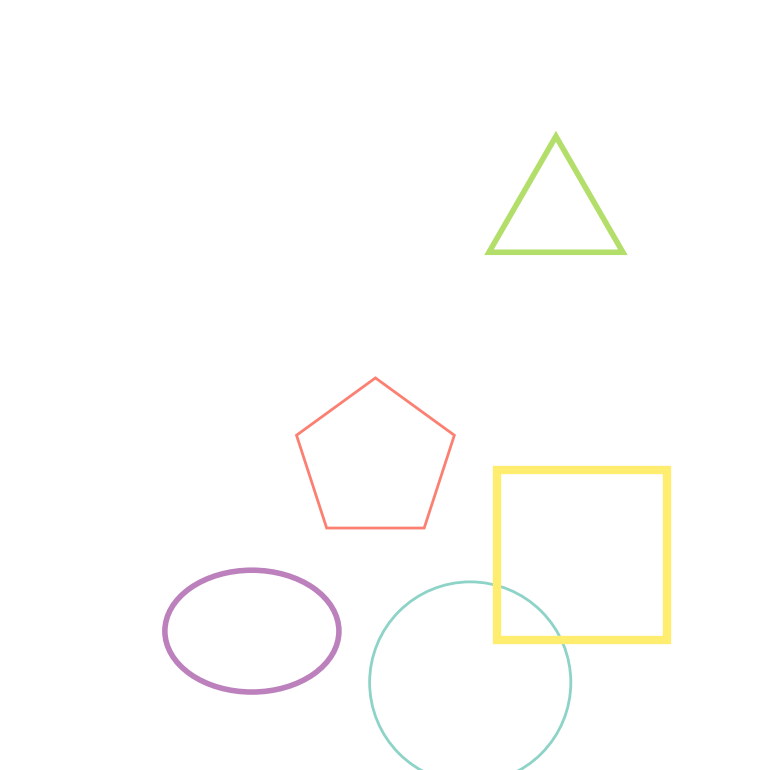[{"shape": "circle", "thickness": 1, "radius": 0.65, "center": [0.611, 0.114]}, {"shape": "pentagon", "thickness": 1, "radius": 0.54, "center": [0.488, 0.401]}, {"shape": "triangle", "thickness": 2, "radius": 0.5, "center": [0.722, 0.723]}, {"shape": "oval", "thickness": 2, "radius": 0.57, "center": [0.327, 0.18]}, {"shape": "square", "thickness": 3, "radius": 0.55, "center": [0.756, 0.279]}]